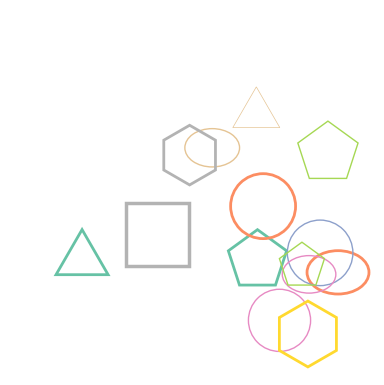[{"shape": "pentagon", "thickness": 2, "radius": 0.4, "center": [0.669, 0.324]}, {"shape": "triangle", "thickness": 2, "radius": 0.39, "center": [0.213, 0.326]}, {"shape": "oval", "thickness": 2, "radius": 0.4, "center": [0.878, 0.293]}, {"shape": "circle", "thickness": 2, "radius": 0.42, "center": [0.683, 0.465]}, {"shape": "circle", "thickness": 1, "radius": 0.43, "center": [0.831, 0.343]}, {"shape": "oval", "thickness": 1, "radius": 0.35, "center": [0.803, 0.287]}, {"shape": "circle", "thickness": 1, "radius": 0.4, "center": [0.726, 0.168]}, {"shape": "pentagon", "thickness": 1, "radius": 0.31, "center": [0.784, 0.309]}, {"shape": "pentagon", "thickness": 1, "radius": 0.41, "center": [0.852, 0.603]}, {"shape": "hexagon", "thickness": 2, "radius": 0.43, "center": [0.8, 0.132]}, {"shape": "oval", "thickness": 1, "radius": 0.36, "center": [0.551, 0.616]}, {"shape": "triangle", "thickness": 0.5, "radius": 0.35, "center": [0.666, 0.704]}, {"shape": "square", "thickness": 2.5, "radius": 0.41, "center": [0.409, 0.391]}, {"shape": "hexagon", "thickness": 2, "radius": 0.39, "center": [0.493, 0.597]}]